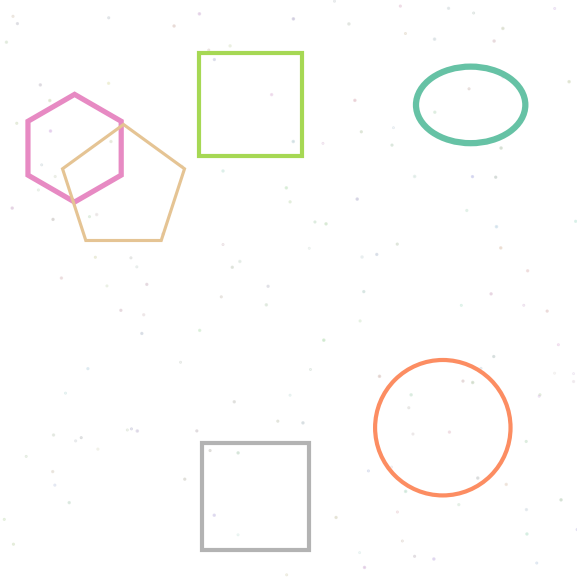[{"shape": "oval", "thickness": 3, "radius": 0.47, "center": [0.815, 0.817]}, {"shape": "circle", "thickness": 2, "radius": 0.59, "center": [0.767, 0.259]}, {"shape": "hexagon", "thickness": 2.5, "radius": 0.47, "center": [0.129, 0.743]}, {"shape": "square", "thickness": 2, "radius": 0.45, "center": [0.434, 0.818]}, {"shape": "pentagon", "thickness": 1.5, "radius": 0.56, "center": [0.214, 0.673]}, {"shape": "square", "thickness": 2, "radius": 0.46, "center": [0.442, 0.139]}]